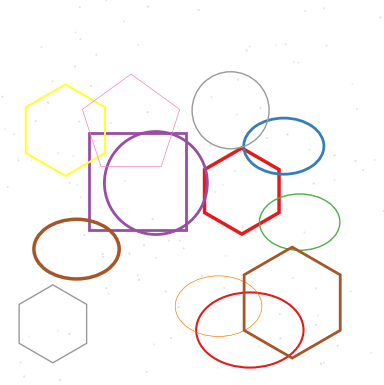[{"shape": "hexagon", "thickness": 2.5, "radius": 0.56, "center": [0.628, 0.504]}, {"shape": "oval", "thickness": 1.5, "radius": 0.7, "center": [0.649, 0.143]}, {"shape": "oval", "thickness": 2, "radius": 0.52, "center": [0.737, 0.62]}, {"shape": "oval", "thickness": 1, "radius": 0.52, "center": [0.778, 0.423]}, {"shape": "square", "thickness": 2, "radius": 0.63, "center": [0.357, 0.529]}, {"shape": "circle", "thickness": 2, "radius": 0.67, "center": [0.405, 0.525]}, {"shape": "oval", "thickness": 0.5, "radius": 0.56, "center": [0.568, 0.205]}, {"shape": "hexagon", "thickness": 1.5, "radius": 0.59, "center": [0.17, 0.662]}, {"shape": "hexagon", "thickness": 2, "radius": 0.72, "center": [0.759, 0.214]}, {"shape": "oval", "thickness": 2.5, "radius": 0.55, "center": [0.199, 0.353]}, {"shape": "pentagon", "thickness": 0.5, "radius": 0.66, "center": [0.34, 0.675]}, {"shape": "circle", "thickness": 1, "radius": 0.5, "center": [0.599, 0.714]}, {"shape": "hexagon", "thickness": 1, "radius": 0.51, "center": [0.137, 0.159]}]